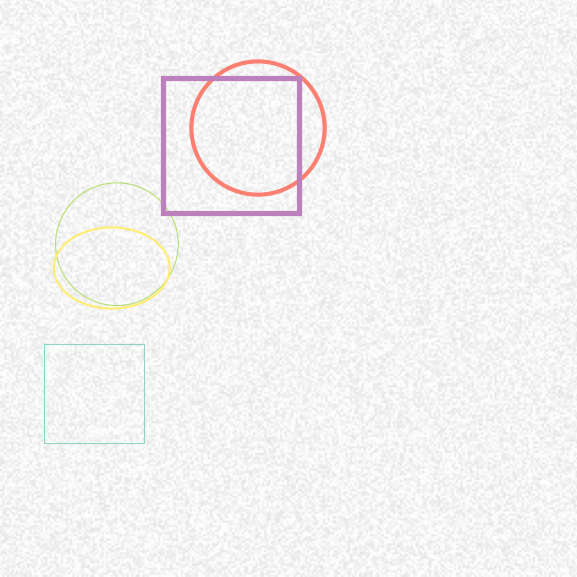[{"shape": "square", "thickness": 0.5, "radius": 0.43, "center": [0.163, 0.318]}, {"shape": "circle", "thickness": 2, "radius": 0.58, "center": [0.447, 0.777]}, {"shape": "circle", "thickness": 0.5, "radius": 0.53, "center": [0.202, 0.576]}, {"shape": "square", "thickness": 2.5, "radius": 0.59, "center": [0.4, 0.747]}, {"shape": "oval", "thickness": 1, "radius": 0.5, "center": [0.193, 0.535]}]